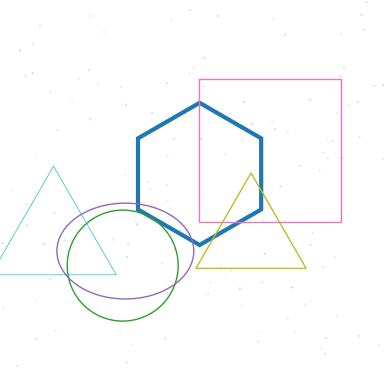[{"shape": "hexagon", "thickness": 3, "radius": 0.92, "center": [0.518, 0.548]}, {"shape": "circle", "thickness": 1, "radius": 0.72, "center": [0.319, 0.31]}, {"shape": "oval", "thickness": 1, "radius": 0.89, "center": [0.326, 0.348]}, {"shape": "square", "thickness": 1, "radius": 0.93, "center": [0.701, 0.61]}, {"shape": "triangle", "thickness": 1, "radius": 0.83, "center": [0.652, 0.386]}, {"shape": "triangle", "thickness": 0.5, "radius": 0.94, "center": [0.139, 0.38]}]